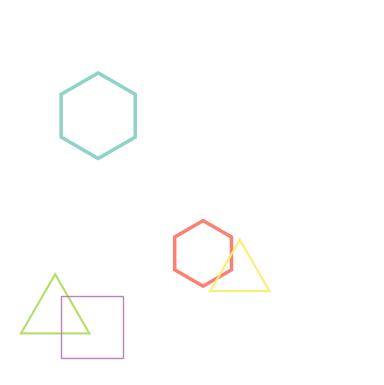[{"shape": "hexagon", "thickness": 2.5, "radius": 0.56, "center": [0.255, 0.699]}, {"shape": "hexagon", "thickness": 2.5, "radius": 0.43, "center": [0.528, 0.342]}, {"shape": "triangle", "thickness": 1.5, "radius": 0.51, "center": [0.143, 0.185]}, {"shape": "square", "thickness": 1, "radius": 0.4, "center": [0.238, 0.151]}, {"shape": "triangle", "thickness": 1.5, "radius": 0.44, "center": [0.623, 0.288]}]